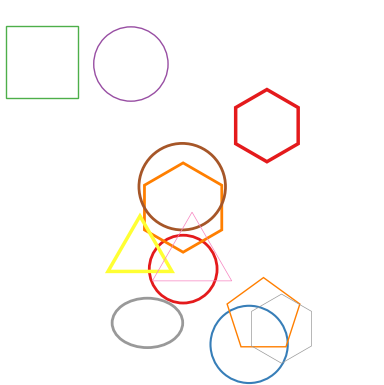[{"shape": "circle", "thickness": 2, "radius": 0.44, "center": [0.476, 0.301]}, {"shape": "hexagon", "thickness": 2.5, "radius": 0.47, "center": [0.693, 0.674]}, {"shape": "circle", "thickness": 1.5, "radius": 0.5, "center": [0.647, 0.105]}, {"shape": "square", "thickness": 1, "radius": 0.46, "center": [0.109, 0.839]}, {"shape": "circle", "thickness": 1, "radius": 0.48, "center": [0.34, 0.834]}, {"shape": "hexagon", "thickness": 2, "radius": 0.58, "center": [0.476, 0.461]}, {"shape": "pentagon", "thickness": 1, "radius": 0.5, "center": [0.684, 0.18]}, {"shape": "triangle", "thickness": 2.5, "radius": 0.48, "center": [0.364, 0.343]}, {"shape": "circle", "thickness": 2, "radius": 0.56, "center": [0.473, 0.515]}, {"shape": "triangle", "thickness": 0.5, "radius": 0.59, "center": [0.499, 0.33]}, {"shape": "oval", "thickness": 2, "radius": 0.46, "center": [0.383, 0.161]}, {"shape": "hexagon", "thickness": 0.5, "radius": 0.45, "center": [0.731, 0.146]}]